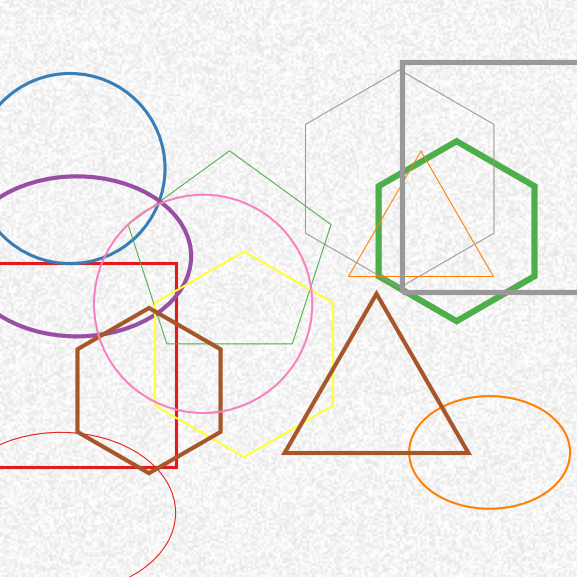[{"shape": "oval", "thickness": 0.5, "radius": 0.99, "center": [0.105, 0.111]}, {"shape": "square", "thickness": 1.5, "radius": 0.88, "center": [0.129, 0.367]}, {"shape": "circle", "thickness": 1.5, "radius": 0.82, "center": [0.121, 0.707]}, {"shape": "hexagon", "thickness": 3, "radius": 0.78, "center": [0.791, 0.599]}, {"shape": "pentagon", "thickness": 0.5, "radius": 0.92, "center": [0.398, 0.553]}, {"shape": "oval", "thickness": 2, "radius": 0.99, "center": [0.133, 0.555]}, {"shape": "triangle", "thickness": 0.5, "radius": 0.72, "center": [0.729, 0.593]}, {"shape": "oval", "thickness": 1, "radius": 0.7, "center": [0.848, 0.216]}, {"shape": "hexagon", "thickness": 1, "radius": 0.89, "center": [0.423, 0.386]}, {"shape": "triangle", "thickness": 2, "radius": 0.92, "center": [0.652, 0.307]}, {"shape": "hexagon", "thickness": 2, "radius": 0.72, "center": [0.258, 0.323]}, {"shape": "circle", "thickness": 1, "radius": 0.95, "center": [0.352, 0.473]}, {"shape": "hexagon", "thickness": 0.5, "radius": 0.94, "center": [0.692, 0.69]}, {"shape": "square", "thickness": 2.5, "radius": 1.0, "center": [0.896, 0.692]}]